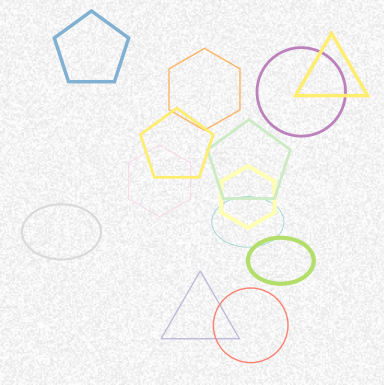[{"shape": "oval", "thickness": 0.5, "radius": 0.47, "center": [0.644, 0.424]}, {"shape": "hexagon", "thickness": 3, "radius": 0.4, "center": [0.644, 0.489]}, {"shape": "triangle", "thickness": 1, "radius": 0.59, "center": [0.52, 0.179]}, {"shape": "circle", "thickness": 1, "radius": 0.48, "center": [0.651, 0.155]}, {"shape": "pentagon", "thickness": 2.5, "radius": 0.51, "center": [0.238, 0.87]}, {"shape": "hexagon", "thickness": 1, "radius": 0.53, "center": [0.531, 0.768]}, {"shape": "oval", "thickness": 3, "radius": 0.43, "center": [0.729, 0.323]}, {"shape": "hexagon", "thickness": 0.5, "radius": 0.47, "center": [0.415, 0.53]}, {"shape": "oval", "thickness": 1.5, "radius": 0.51, "center": [0.16, 0.398]}, {"shape": "circle", "thickness": 2, "radius": 0.57, "center": [0.782, 0.761]}, {"shape": "pentagon", "thickness": 2, "radius": 0.57, "center": [0.646, 0.576]}, {"shape": "triangle", "thickness": 2.5, "radius": 0.54, "center": [0.861, 0.806]}, {"shape": "pentagon", "thickness": 2, "radius": 0.5, "center": [0.459, 0.62]}]